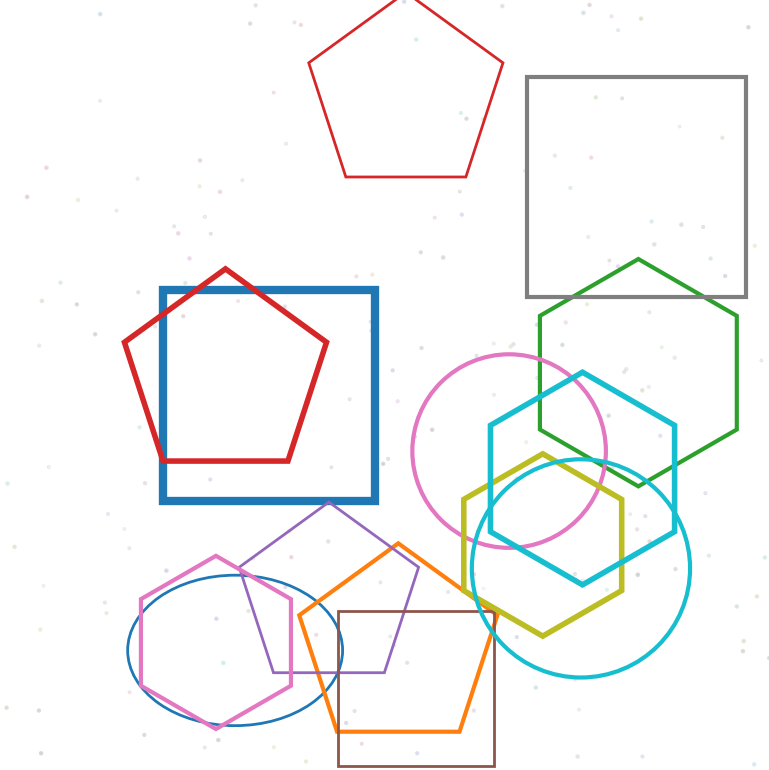[{"shape": "square", "thickness": 3, "radius": 0.69, "center": [0.349, 0.486]}, {"shape": "oval", "thickness": 1, "radius": 0.7, "center": [0.305, 0.155]}, {"shape": "pentagon", "thickness": 1.5, "radius": 0.68, "center": [0.517, 0.159]}, {"shape": "hexagon", "thickness": 1.5, "radius": 0.74, "center": [0.829, 0.516]}, {"shape": "pentagon", "thickness": 1, "radius": 0.66, "center": [0.527, 0.877]}, {"shape": "pentagon", "thickness": 2, "radius": 0.69, "center": [0.293, 0.513]}, {"shape": "pentagon", "thickness": 1, "radius": 0.61, "center": [0.427, 0.225]}, {"shape": "square", "thickness": 1, "radius": 0.51, "center": [0.541, 0.106]}, {"shape": "hexagon", "thickness": 1.5, "radius": 0.56, "center": [0.28, 0.166]}, {"shape": "circle", "thickness": 1.5, "radius": 0.63, "center": [0.661, 0.414]}, {"shape": "square", "thickness": 1.5, "radius": 0.71, "center": [0.826, 0.757]}, {"shape": "hexagon", "thickness": 2, "radius": 0.59, "center": [0.705, 0.292]}, {"shape": "circle", "thickness": 1.5, "radius": 0.71, "center": [0.754, 0.262]}, {"shape": "hexagon", "thickness": 2, "radius": 0.69, "center": [0.757, 0.379]}]